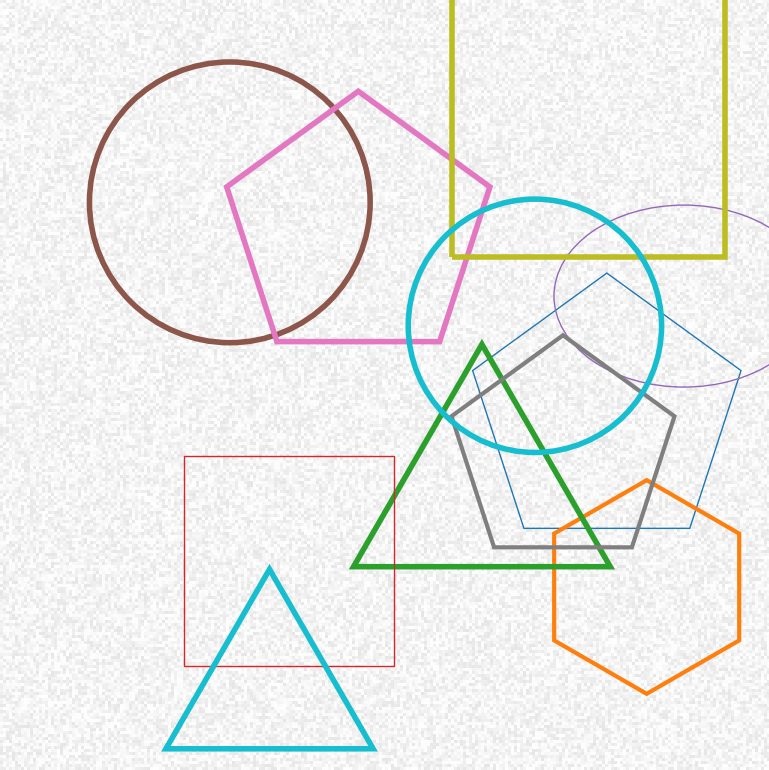[{"shape": "pentagon", "thickness": 0.5, "radius": 0.92, "center": [0.788, 0.462]}, {"shape": "hexagon", "thickness": 1.5, "radius": 0.69, "center": [0.84, 0.238]}, {"shape": "triangle", "thickness": 2, "radius": 0.96, "center": [0.626, 0.36]}, {"shape": "square", "thickness": 0.5, "radius": 0.68, "center": [0.376, 0.271]}, {"shape": "oval", "thickness": 0.5, "radius": 0.84, "center": [0.888, 0.615]}, {"shape": "circle", "thickness": 2, "radius": 0.91, "center": [0.298, 0.737]}, {"shape": "pentagon", "thickness": 2, "radius": 0.9, "center": [0.465, 0.702]}, {"shape": "pentagon", "thickness": 1.5, "radius": 0.76, "center": [0.731, 0.412]}, {"shape": "square", "thickness": 2, "radius": 0.89, "center": [0.765, 0.844]}, {"shape": "circle", "thickness": 2, "radius": 0.82, "center": [0.695, 0.577]}, {"shape": "triangle", "thickness": 2, "radius": 0.78, "center": [0.35, 0.105]}]